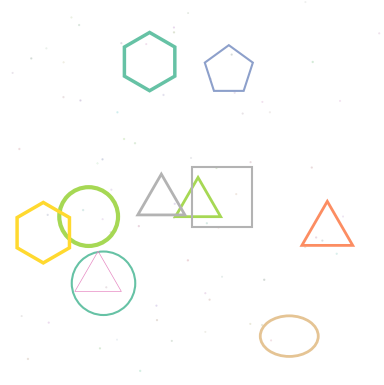[{"shape": "hexagon", "thickness": 2.5, "radius": 0.38, "center": [0.389, 0.84]}, {"shape": "circle", "thickness": 1.5, "radius": 0.41, "center": [0.269, 0.264]}, {"shape": "triangle", "thickness": 2, "radius": 0.38, "center": [0.85, 0.401]}, {"shape": "pentagon", "thickness": 1.5, "radius": 0.33, "center": [0.594, 0.817]}, {"shape": "triangle", "thickness": 0.5, "radius": 0.35, "center": [0.255, 0.278]}, {"shape": "circle", "thickness": 3, "radius": 0.38, "center": [0.23, 0.437]}, {"shape": "triangle", "thickness": 2, "radius": 0.34, "center": [0.514, 0.471]}, {"shape": "hexagon", "thickness": 2.5, "radius": 0.39, "center": [0.112, 0.396]}, {"shape": "oval", "thickness": 2, "radius": 0.38, "center": [0.751, 0.127]}, {"shape": "triangle", "thickness": 2, "radius": 0.35, "center": [0.419, 0.477]}, {"shape": "square", "thickness": 1.5, "radius": 0.39, "center": [0.577, 0.487]}]